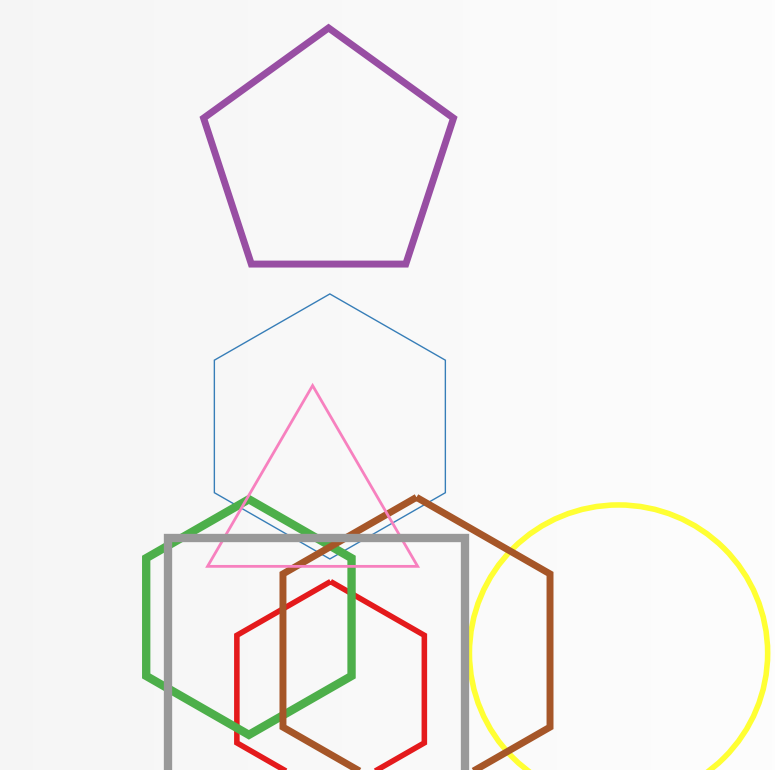[{"shape": "hexagon", "thickness": 2, "radius": 0.7, "center": [0.427, 0.105]}, {"shape": "hexagon", "thickness": 0.5, "radius": 0.86, "center": [0.426, 0.446]}, {"shape": "hexagon", "thickness": 3, "radius": 0.76, "center": [0.321, 0.199]}, {"shape": "pentagon", "thickness": 2.5, "radius": 0.85, "center": [0.424, 0.794]}, {"shape": "circle", "thickness": 2, "radius": 0.96, "center": [0.798, 0.152]}, {"shape": "hexagon", "thickness": 2.5, "radius": 0.99, "center": [0.537, 0.155]}, {"shape": "triangle", "thickness": 1, "radius": 0.78, "center": [0.403, 0.343]}, {"shape": "square", "thickness": 3, "radius": 0.96, "center": [0.408, 0.109]}]